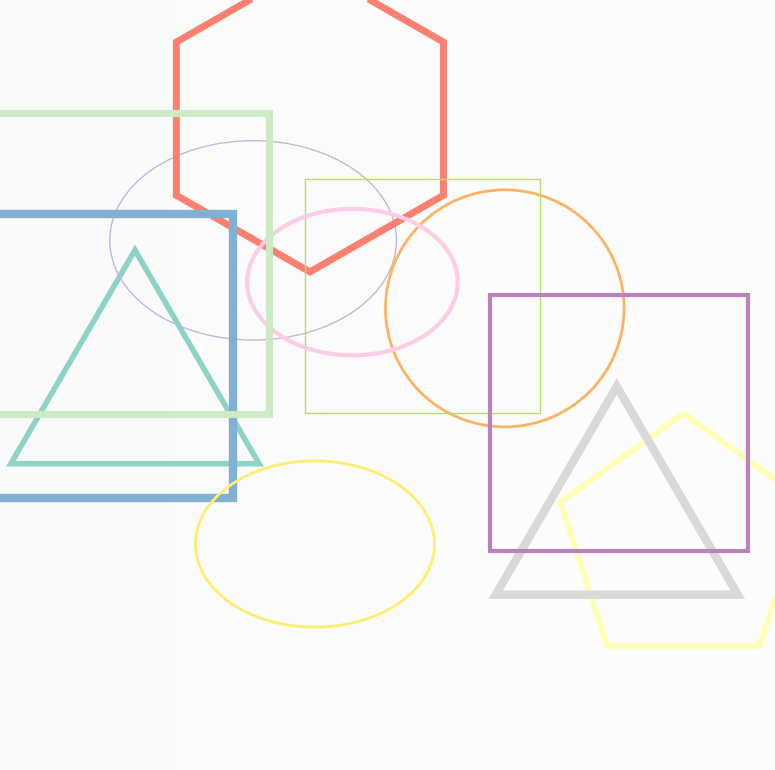[{"shape": "triangle", "thickness": 2, "radius": 0.92, "center": [0.174, 0.49]}, {"shape": "pentagon", "thickness": 2, "radius": 0.83, "center": [0.882, 0.296]}, {"shape": "oval", "thickness": 0.5, "radius": 0.92, "center": [0.327, 0.688]}, {"shape": "hexagon", "thickness": 2.5, "radius": 0.99, "center": [0.4, 0.846]}, {"shape": "square", "thickness": 3, "radius": 0.92, "center": [0.116, 0.537]}, {"shape": "circle", "thickness": 1, "radius": 0.77, "center": [0.651, 0.6]}, {"shape": "square", "thickness": 0.5, "radius": 0.76, "center": [0.545, 0.616]}, {"shape": "oval", "thickness": 1.5, "radius": 0.68, "center": [0.455, 0.634]}, {"shape": "triangle", "thickness": 3, "radius": 0.9, "center": [0.796, 0.318]}, {"shape": "square", "thickness": 1.5, "radius": 0.83, "center": [0.798, 0.451]}, {"shape": "square", "thickness": 2.5, "radius": 0.98, "center": [0.151, 0.658]}, {"shape": "oval", "thickness": 1, "radius": 0.77, "center": [0.406, 0.293]}]